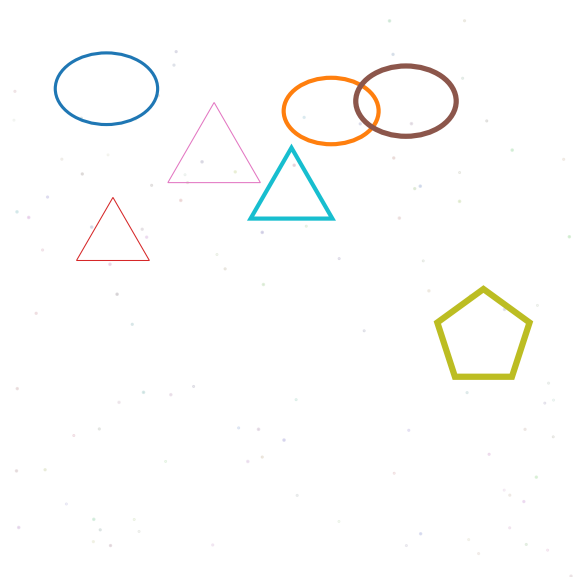[{"shape": "oval", "thickness": 1.5, "radius": 0.44, "center": [0.184, 0.846]}, {"shape": "oval", "thickness": 2, "radius": 0.41, "center": [0.573, 0.807]}, {"shape": "triangle", "thickness": 0.5, "radius": 0.36, "center": [0.196, 0.584]}, {"shape": "oval", "thickness": 2.5, "radius": 0.43, "center": [0.703, 0.824]}, {"shape": "triangle", "thickness": 0.5, "radius": 0.46, "center": [0.371, 0.729]}, {"shape": "pentagon", "thickness": 3, "radius": 0.42, "center": [0.837, 0.415]}, {"shape": "triangle", "thickness": 2, "radius": 0.41, "center": [0.505, 0.662]}]